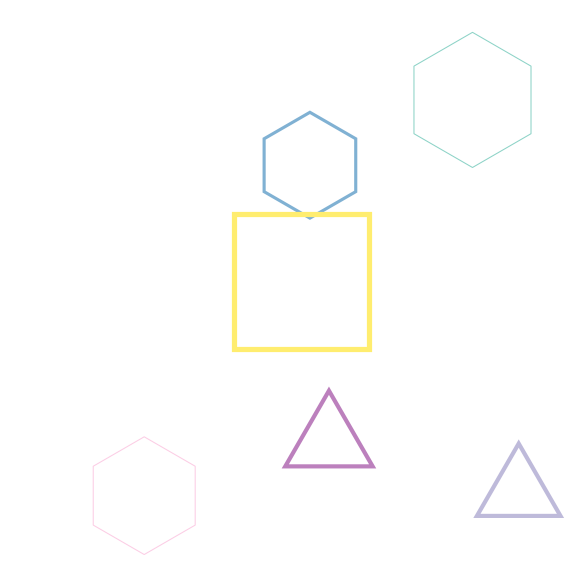[{"shape": "hexagon", "thickness": 0.5, "radius": 0.59, "center": [0.818, 0.826]}, {"shape": "triangle", "thickness": 2, "radius": 0.42, "center": [0.898, 0.148]}, {"shape": "hexagon", "thickness": 1.5, "radius": 0.46, "center": [0.537, 0.713]}, {"shape": "hexagon", "thickness": 0.5, "radius": 0.51, "center": [0.25, 0.141]}, {"shape": "triangle", "thickness": 2, "radius": 0.44, "center": [0.57, 0.235]}, {"shape": "square", "thickness": 2.5, "radius": 0.58, "center": [0.522, 0.512]}]